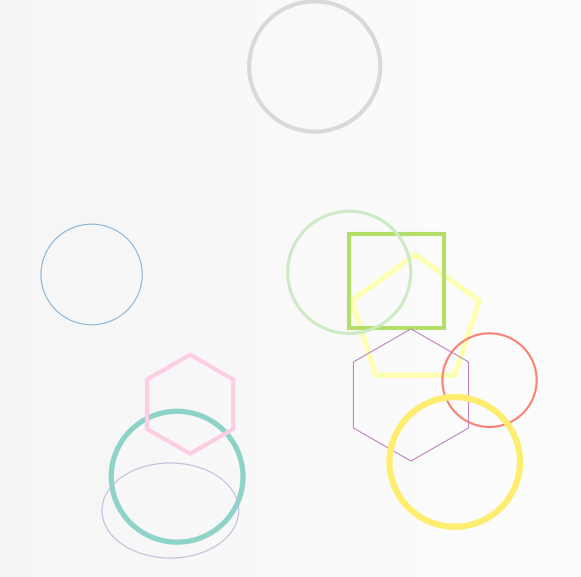[{"shape": "circle", "thickness": 2.5, "radius": 0.57, "center": [0.305, 0.174]}, {"shape": "pentagon", "thickness": 2.5, "radius": 0.58, "center": [0.715, 0.443]}, {"shape": "oval", "thickness": 0.5, "radius": 0.59, "center": [0.293, 0.115]}, {"shape": "circle", "thickness": 1, "radius": 0.41, "center": [0.842, 0.341]}, {"shape": "circle", "thickness": 0.5, "radius": 0.44, "center": [0.158, 0.524]}, {"shape": "square", "thickness": 2, "radius": 0.41, "center": [0.682, 0.513]}, {"shape": "hexagon", "thickness": 2, "radius": 0.43, "center": [0.327, 0.299]}, {"shape": "circle", "thickness": 2, "radius": 0.56, "center": [0.541, 0.884]}, {"shape": "hexagon", "thickness": 0.5, "radius": 0.57, "center": [0.707, 0.315]}, {"shape": "circle", "thickness": 1.5, "radius": 0.53, "center": [0.601, 0.528]}, {"shape": "circle", "thickness": 3, "radius": 0.56, "center": [0.782, 0.199]}]